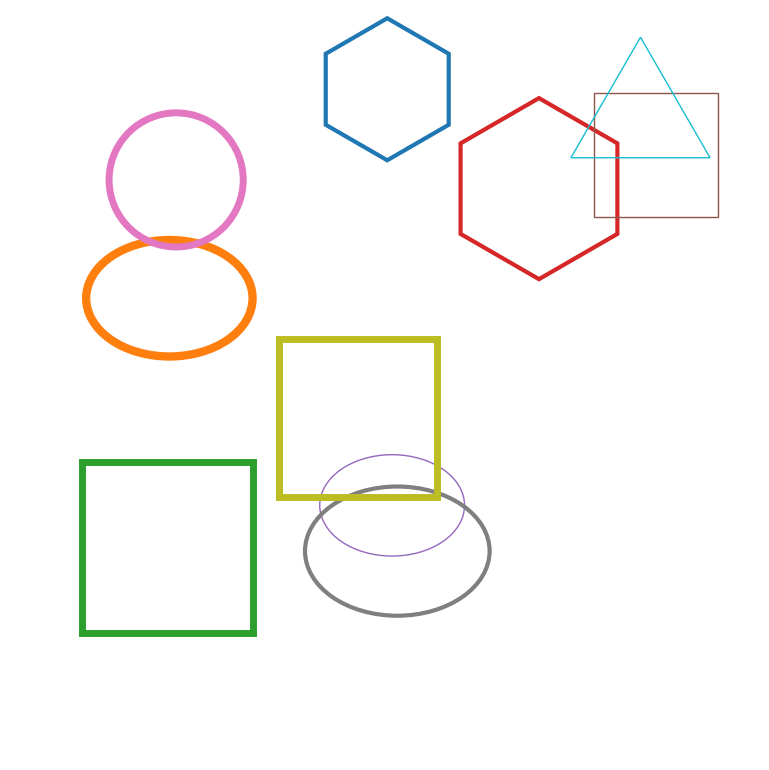[{"shape": "hexagon", "thickness": 1.5, "radius": 0.46, "center": [0.503, 0.884]}, {"shape": "oval", "thickness": 3, "radius": 0.54, "center": [0.22, 0.613]}, {"shape": "square", "thickness": 2.5, "radius": 0.56, "center": [0.218, 0.289]}, {"shape": "hexagon", "thickness": 1.5, "radius": 0.59, "center": [0.7, 0.755]}, {"shape": "oval", "thickness": 0.5, "radius": 0.47, "center": [0.509, 0.344]}, {"shape": "square", "thickness": 0.5, "radius": 0.4, "center": [0.852, 0.798]}, {"shape": "circle", "thickness": 2.5, "radius": 0.44, "center": [0.229, 0.766]}, {"shape": "oval", "thickness": 1.5, "radius": 0.6, "center": [0.516, 0.284]}, {"shape": "square", "thickness": 2.5, "radius": 0.51, "center": [0.465, 0.457]}, {"shape": "triangle", "thickness": 0.5, "radius": 0.52, "center": [0.832, 0.847]}]